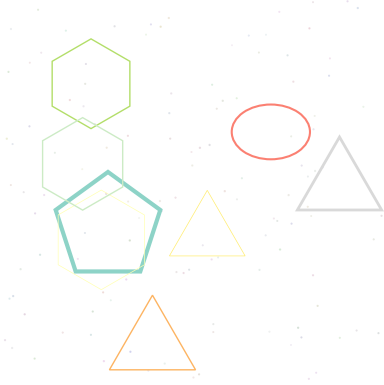[{"shape": "pentagon", "thickness": 3, "radius": 0.71, "center": [0.28, 0.41]}, {"shape": "hexagon", "thickness": 0.5, "radius": 0.65, "center": [0.263, 0.377]}, {"shape": "oval", "thickness": 1.5, "radius": 0.51, "center": [0.704, 0.657]}, {"shape": "triangle", "thickness": 1, "radius": 0.65, "center": [0.396, 0.104]}, {"shape": "hexagon", "thickness": 1, "radius": 0.58, "center": [0.236, 0.782]}, {"shape": "triangle", "thickness": 2, "radius": 0.63, "center": [0.882, 0.518]}, {"shape": "hexagon", "thickness": 1, "radius": 0.6, "center": [0.215, 0.574]}, {"shape": "triangle", "thickness": 0.5, "radius": 0.57, "center": [0.538, 0.392]}]